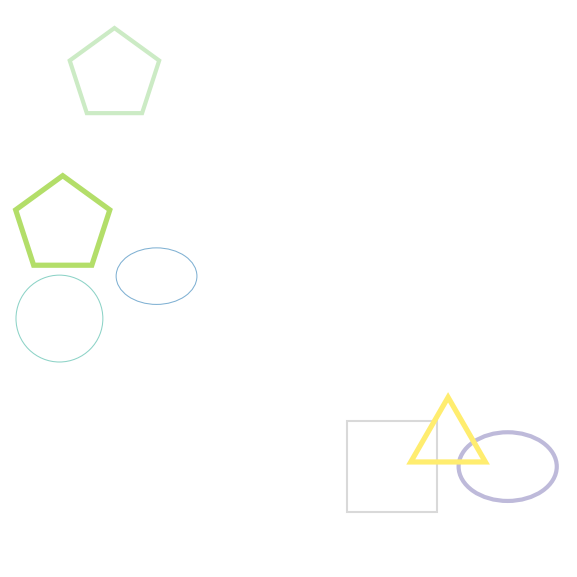[{"shape": "circle", "thickness": 0.5, "radius": 0.38, "center": [0.103, 0.448]}, {"shape": "oval", "thickness": 2, "radius": 0.42, "center": [0.879, 0.191]}, {"shape": "oval", "thickness": 0.5, "radius": 0.35, "center": [0.271, 0.521]}, {"shape": "pentagon", "thickness": 2.5, "radius": 0.43, "center": [0.109, 0.609]}, {"shape": "square", "thickness": 1, "radius": 0.39, "center": [0.679, 0.191]}, {"shape": "pentagon", "thickness": 2, "radius": 0.41, "center": [0.198, 0.869]}, {"shape": "triangle", "thickness": 2.5, "radius": 0.37, "center": [0.776, 0.237]}]